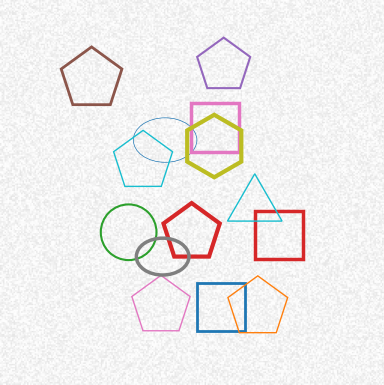[{"shape": "oval", "thickness": 0.5, "radius": 0.41, "center": [0.429, 0.636]}, {"shape": "square", "thickness": 2, "radius": 0.31, "center": [0.574, 0.203]}, {"shape": "pentagon", "thickness": 1, "radius": 0.41, "center": [0.67, 0.202]}, {"shape": "circle", "thickness": 1.5, "radius": 0.36, "center": [0.334, 0.397]}, {"shape": "square", "thickness": 2.5, "radius": 0.31, "center": [0.724, 0.389]}, {"shape": "pentagon", "thickness": 3, "radius": 0.38, "center": [0.498, 0.396]}, {"shape": "pentagon", "thickness": 1.5, "radius": 0.36, "center": [0.581, 0.83]}, {"shape": "pentagon", "thickness": 2, "radius": 0.41, "center": [0.238, 0.795]}, {"shape": "square", "thickness": 2.5, "radius": 0.31, "center": [0.558, 0.669]}, {"shape": "pentagon", "thickness": 1, "radius": 0.4, "center": [0.418, 0.205]}, {"shape": "oval", "thickness": 2.5, "radius": 0.34, "center": [0.422, 0.334]}, {"shape": "hexagon", "thickness": 3, "radius": 0.41, "center": [0.556, 0.621]}, {"shape": "triangle", "thickness": 1, "radius": 0.41, "center": [0.662, 0.467]}, {"shape": "pentagon", "thickness": 1, "radius": 0.4, "center": [0.372, 0.581]}]